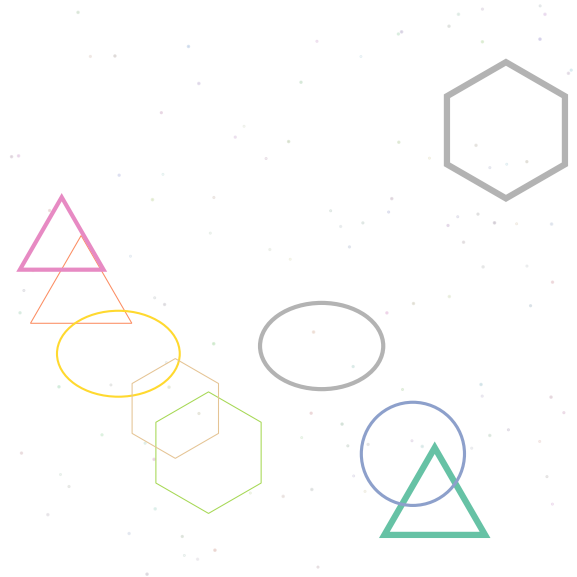[{"shape": "triangle", "thickness": 3, "radius": 0.5, "center": [0.753, 0.123]}, {"shape": "triangle", "thickness": 0.5, "radius": 0.51, "center": [0.141, 0.49]}, {"shape": "circle", "thickness": 1.5, "radius": 0.45, "center": [0.715, 0.213]}, {"shape": "triangle", "thickness": 2, "radius": 0.42, "center": [0.107, 0.574]}, {"shape": "hexagon", "thickness": 0.5, "radius": 0.53, "center": [0.361, 0.215]}, {"shape": "oval", "thickness": 1, "radius": 0.53, "center": [0.205, 0.387]}, {"shape": "hexagon", "thickness": 0.5, "radius": 0.43, "center": [0.304, 0.292]}, {"shape": "hexagon", "thickness": 3, "radius": 0.59, "center": [0.876, 0.774]}, {"shape": "oval", "thickness": 2, "radius": 0.53, "center": [0.557, 0.4]}]